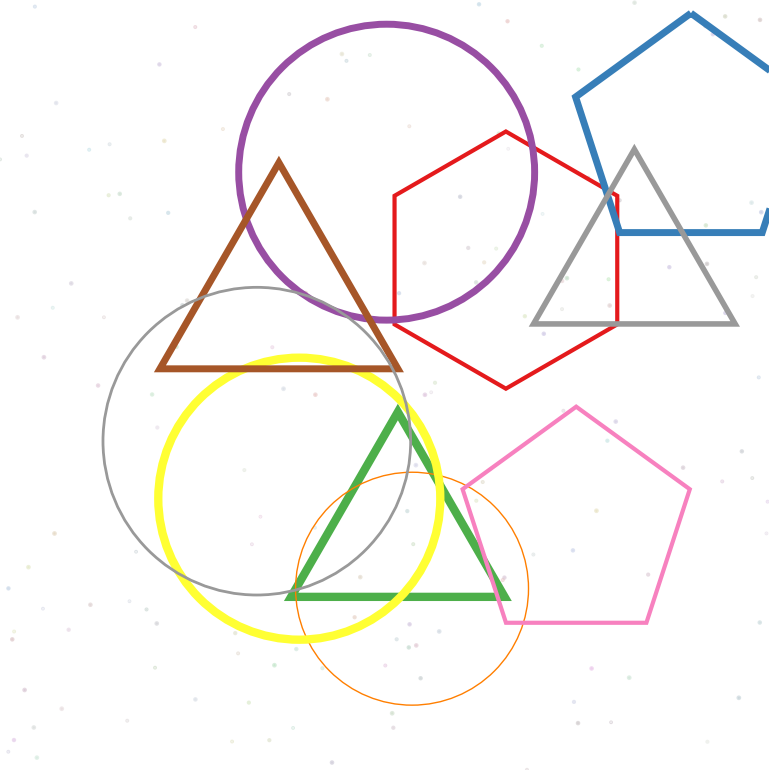[{"shape": "hexagon", "thickness": 1.5, "radius": 0.83, "center": [0.657, 0.662]}, {"shape": "pentagon", "thickness": 2.5, "radius": 0.79, "center": [0.897, 0.825]}, {"shape": "triangle", "thickness": 3, "radius": 0.8, "center": [0.517, 0.305]}, {"shape": "circle", "thickness": 2.5, "radius": 0.96, "center": [0.502, 0.776]}, {"shape": "circle", "thickness": 0.5, "radius": 0.76, "center": [0.535, 0.235]}, {"shape": "circle", "thickness": 3, "radius": 0.92, "center": [0.389, 0.352]}, {"shape": "triangle", "thickness": 2.5, "radius": 0.89, "center": [0.362, 0.61]}, {"shape": "pentagon", "thickness": 1.5, "radius": 0.78, "center": [0.748, 0.317]}, {"shape": "triangle", "thickness": 2, "radius": 0.76, "center": [0.824, 0.655]}, {"shape": "circle", "thickness": 1, "radius": 1.0, "center": [0.334, 0.427]}]